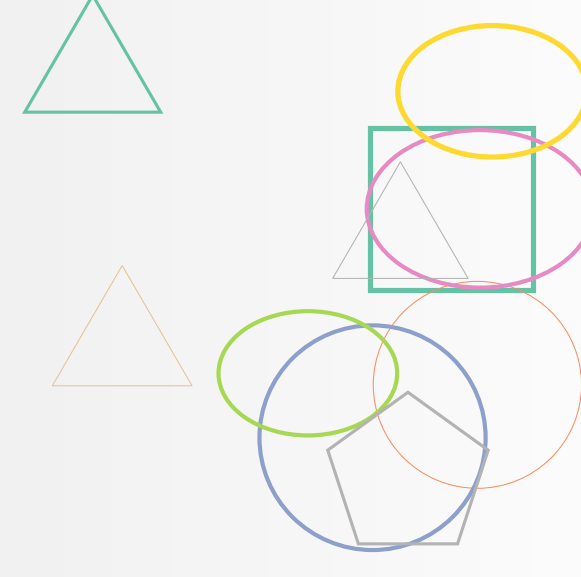[{"shape": "square", "thickness": 2.5, "radius": 0.7, "center": [0.776, 0.637]}, {"shape": "triangle", "thickness": 1.5, "radius": 0.68, "center": [0.159, 0.872]}, {"shape": "circle", "thickness": 0.5, "radius": 0.9, "center": [0.821, 0.333]}, {"shape": "circle", "thickness": 2, "radius": 0.97, "center": [0.641, 0.241]}, {"shape": "oval", "thickness": 2, "radius": 0.97, "center": [0.826, 0.637]}, {"shape": "oval", "thickness": 2, "radius": 0.77, "center": [0.53, 0.353]}, {"shape": "oval", "thickness": 2.5, "radius": 0.81, "center": [0.847, 0.841]}, {"shape": "triangle", "thickness": 0.5, "radius": 0.69, "center": [0.21, 0.401]}, {"shape": "pentagon", "thickness": 1.5, "radius": 0.73, "center": [0.702, 0.175]}, {"shape": "triangle", "thickness": 0.5, "radius": 0.67, "center": [0.689, 0.584]}]